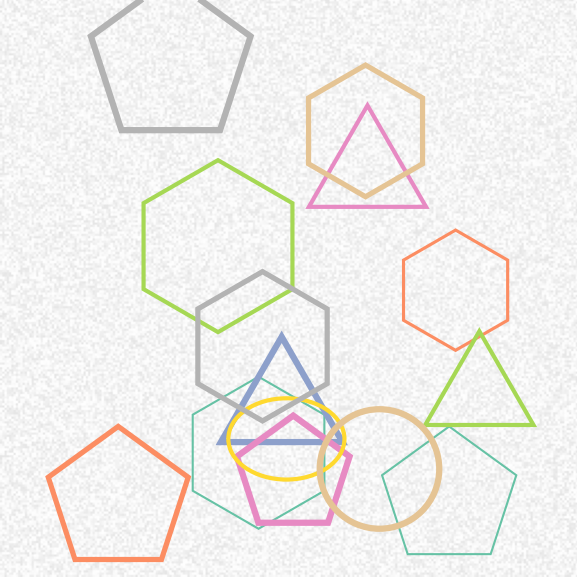[{"shape": "hexagon", "thickness": 1, "radius": 0.66, "center": [0.448, 0.215]}, {"shape": "pentagon", "thickness": 1, "radius": 0.61, "center": [0.778, 0.138]}, {"shape": "hexagon", "thickness": 1.5, "radius": 0.52, "center": [0.789, 0.497]}, {"shape": "pentagon", "thickness": 2.5, "radius": 0.64, "center": [0.205, 0.133]}, {"shape": "triangle", "thickness": 3, "radius": 0.61, "center": [0.488, 0.294]}, {"shape": "triangle", "thickness": 2, "radius": 0.59, "center": [0.636, 0.7]}, {"shape": "pentagon", "thickness": 3, "radius": 0.51, "center": [0.508, 0.177]}, {"shape": "triangle", "thickness": 2, "radius": 0.54, "center": [0.83, 0.317]}, {"shape": "hexagon", "thickness": 2, "radius": 0.74, "center": [0.377, 0.573]}, {"shape": "oval", "thickness": 2, "radius": 0.5, "center": [0.496, 0.239]}, {"shape": "circle", "thickness": 3, "radius": 0.52, "center": [0.657, 0.187]}, {"shape": "hexagon", "thickness": 2.5, "radius": 0.57, "center": [0.633, 0.773]}, {"shape": "pentagon", "thickness": 3, "radius": 0.73, "center": [0.296, 0.891]}, {"shape": "hexagon", "thickness": 2.5, "radius": 0.65, "center": [0.455, 0.4]}]